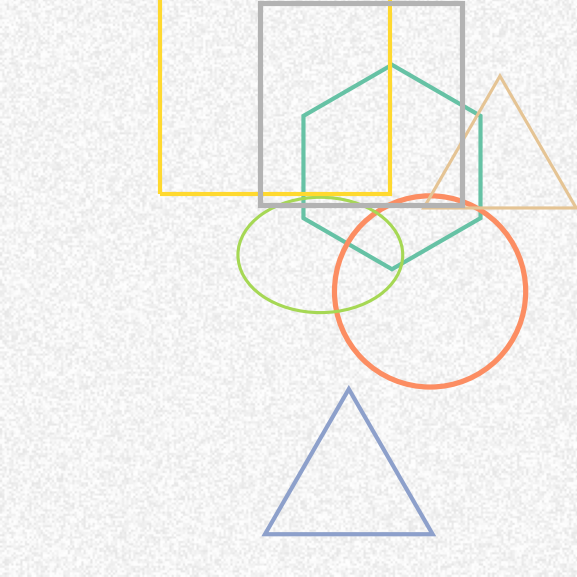[{"shape": "hexagon", "thickness": 2, "radius": 0.89, "center": [0.679, 0.71]}, {"shape": "circle", "thickness": 2.5, "radius": 0.83, "center": [0.745, 0.494]}, {"shape": "triangle", "thickness": 2, "radius": 0.84, "center": [0.604, 0.158]}, {"shape": "oval", "thickness": 1.5, "radius": 0.71, "center": [0.555, 0.558]}, {"shape": "square", "thickness": 2, "radius": 1.0, "center": [0.476, 0.862]}, {"shape": "triangle", "thickness": 1.5, "radius": 0.76, "center": [0.866, 0.715]}, {"shape": "square", "thickness": 2.5, "radius": 0.87, "center": [0.625, 0.819]}]